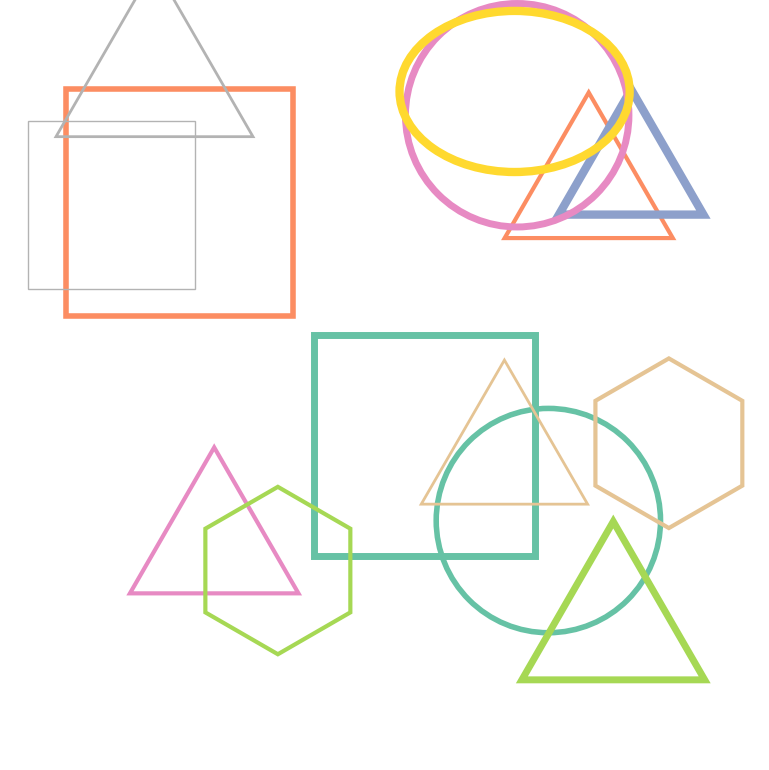[{"shape": "circle", "thickness": 2, "radius": 0.73, "center": [0.712, 0.324]}, {"shape": "square", "thickness": 2.5, "radius": 0.72, "center": [0.551, 0.422]}, {"shape": "square", "thickness": 2, "radius": 0.74, "center": [0.233, 0.737]}, {"shape": "triangle", "thickness": 1.5, "radius": 0.63, "center": [0.765, 0.754]}, {"shape": "triangle", "thickness": 3, "radius": 0.54, "center": [0.82, 0.775]}, {"shape": "circle", "thickness": 2.5, "radius": 0.73, "center": [0.672, 0.85]}, {"shape": "triangle", "thickness": 1.5, "radius": 0.63, "center": [0.278, 0.293]}, {"shape": "triangle", "thickness": 2.5, "radius": 0.69, "center": [0.796, 0.186]}, {"shape": "hexagon", "thickness": 1.5, "radius": 0.54, "center": [0.361, 0.259]}, {"shape": "oval", "thickness": 3, "radius": 0.75, "center": [0.668, 0.881]}, {"shape": "triangle", "thickness": 1, "radius": 0.62, "center": [0.655, 0.408]}, {"shape": "hexagon", "thickness": 1.5, "radius": 0.55, "center": [0.869, 0.424]}, {"shape": "triangle", "thickness": 1, "radius": 0.74, "center": [0.201, 0.896]}, {"shape": "square", "thickness": 0.5, "radius": 0.54, "center": [0.145, 0.734]}]